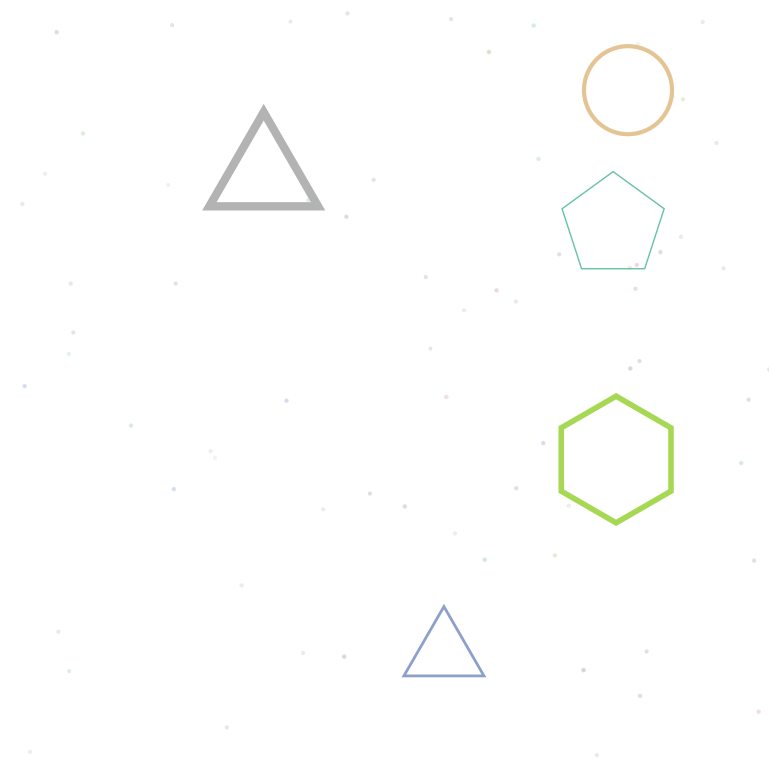[{"shape": "pentagon", "thickness": 0.5, "radius": 0.35, "center": [0.796, 0.707]}, {"shape": "triangle", "thickness": 1, "radius": 0.3, "center": [0.577, 0.152]}, {"shape": "hexagon", "thickness": 2, "radius": 0.41, "center": [0.8, 0.403]}, {"shape": "circle", "thickness": 1.5, "radius": 0.29, "center": [0.816, 0.883]}, {"shape": "triangle", "thickness": 3, "radius": 0.41, "center": [0.342, 0.773]}]